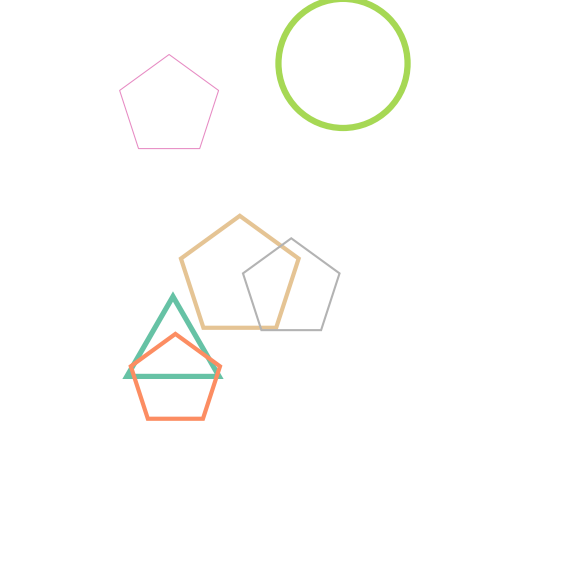[{"shape": "triangle", "thickness": 2.5, "radius": 0.46, "center": [0.3, 0.393]}, {"shape": "pentagon", "thickness": 2, "radius": 0.41, "center": [0.304, 0.34]}, {"shape": "pentagon", "thickness": 0.5, "radius": 0.45, "center": [0.293, 0.815]}, {"shape": "circle", "thickness": 3, "radius": 0.56, "center": [0.594, 0.889]}, {"shape": "pentagon", "thickness": 2, "radius": 0.54, "center": [0.415, 0.518]}, {"shape": "pentagon", "thickness": 1, "radius": 0.44, "center": [0.504, 0.499]}]